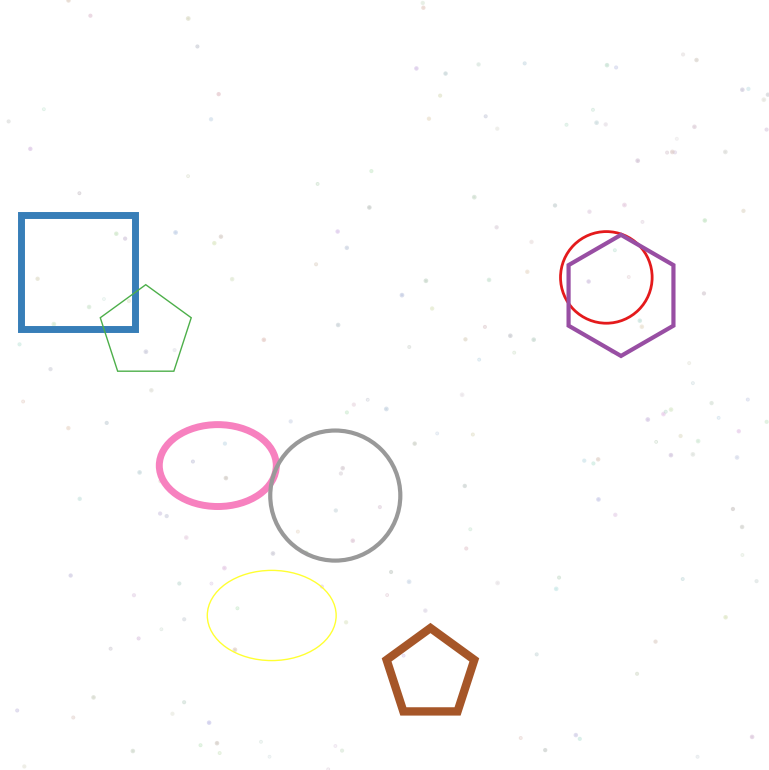[{"shape": "circle", "thickness": 1, "radius": 0.3, "center": [0.787, 0.64]}, {"shape": "square", "thickness": 2.5, "radius": 0.37, "center": [0.101, 0.646]}, {"shape": "pentagon", "thickness": 0.5, "radius": 0.31, "center": [0.189, 0.568]}, {"shape": "hexagon", "thickness": 1.5, "radius": 0.39, "center": [0.807, 0.616]}, {"shape": "oval", "thickness": 0.5, "radius": 0.42, "center": [0.353, 0.201]}, {"shape": "pentagon", "thickness": 3, "radius": 0.3, "center": [0.559, 0.125]}, {"shape": "oval", "thickness": 2.5, "radius": 0.38, "center": [0.283, 0.395]}, {"shape": "circle", "thickness": 1.5, "radius": 0.42, "center": [0.435, 0.356]}]